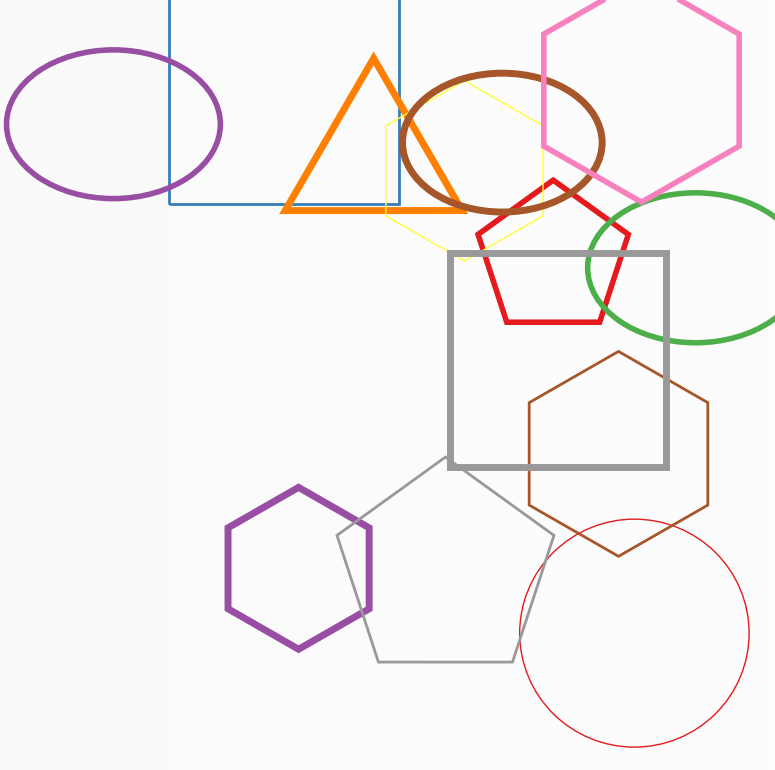[{"shape": "circle", "thickness": 0.5, "radius": 0.74, "center": [0.819, 0.178]}, {"shape": "pentagon", "thickness": 2, "radius": 0.51, "center": [0.714, 0.664]}, {"shape": "square", "thickness": 1, "radius": 0.74, "center": [0.366, 0.883]}, {"shape": "oval", "thickness": 2, "radius": 0.7, "center": [0.897, 0.652]}, {"shape": "oval", "thickness": 2, "radius": 0.69, "center": [0.146, 0.839]}, {"shape": "hexagon", "thickness": 2.5, "radius": 0.53, "center": [0.385, 0.262]}, {"shape": "triangle", "thickness": 2.5, "radius": 0.66, "center": [0.482, 0.792]}, {"shape": "hexagon", "thickness": 0.5, "radius": 0.59, "center": [0.599, 0.778]}, {"shape": "oval", "thickness": 2.5, "radius": 0.64, "center": [0.648, 0.815]}, {"shape": "hexagon", "thickness": 1, "radius": 0.67, "center": [0.798, 0.411]}, {"shape": "hexagon", "thickness": 2, "radius": 0.73, "center": [0.828, 0.883]}, {"shape": "pentagon", "thickness": 1, "radius": 0.74, "center": [0.575, 0.259]}, {"shape": "square", "thickness": 2.5, "radius": 0.7, "center": [0.72, 0.532]}]